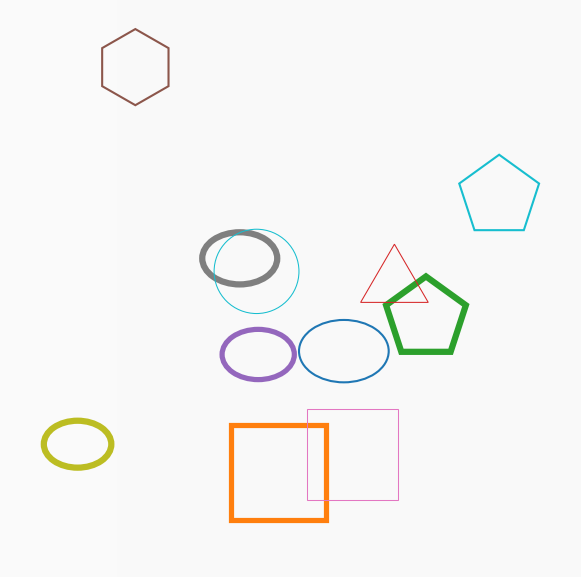[{"shape": "oval", "thickness": 1, "radius": 0.39, "center": [0.592, 0.391]}, {"shape": "square", "thickness": 2.5, "radius": 0.41, "center": [0.479, 0.181]}, {"shape": "pentagon", "thickness": 3, "radius": 0.36, "center": [0.733, 0.448]}, {"shape": "triangle", "thickness": 0.5, "radius": 0.34, "center": [0.679, 0.509]}, {"shape": "oval", "thickness": 2.5, "radius": 0.31, "center": [0.444, 0.385]}, {"shape": "hexagon", "thickness": 1, "radius": 0.33, "center": [0.233, 0.883]}, {"shape": "square", "thickness": 0.5, "radius": 0.39, "center": [0.606, 0.212]}, {"shape": "oval", "thickness": 3, "radius": 0.32, "center": [0.412, 0.552]}, {"shape": "oval", "thickness": 3, "radius": 0.29, "center": [0.133, 0.23]}, {"shape": "pentagon", "thickness": 1, "radius": 0.36, "center": [0.859, 0.659]}, {"shape": "circle", "thickness": 0.5, "radius": 0.36, "center": [0.441, 0.529]}]